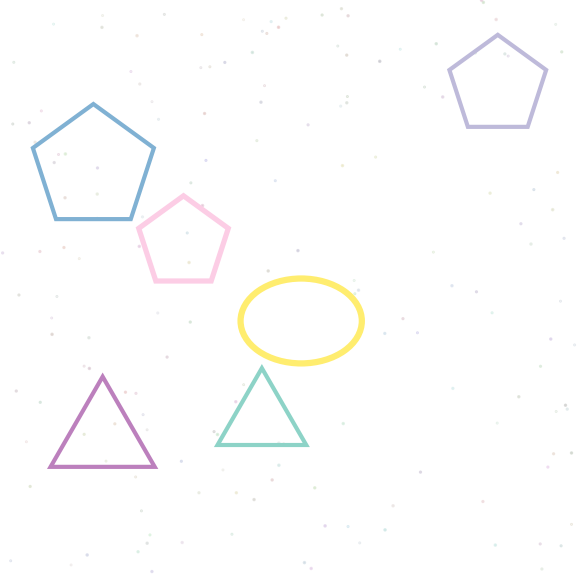[{"shape": "triangle", "thickness": 2, "radius": 0.44, "center": [0.453, 0.273]}, {"shape": "pentagon", "thickness": 2, "radius": 0.44, "center": [0.862, 0.851]}, {"shape": "pentagon", "thickness": 2, "radius": 0.55, "center": [0.162, 0.709]}, {"shape": "pentagon", "thickness": 2.5, "radius": 0.41, "center": [0.318, 0.579]}, {"shape": "triangle", "thickness": 2, "radius": 0.52, "center": [0.178, 0.243]}, {"shape": "oval", "thickness": 3, "radius": 0.52, "center": [0.522, 0.443]}]